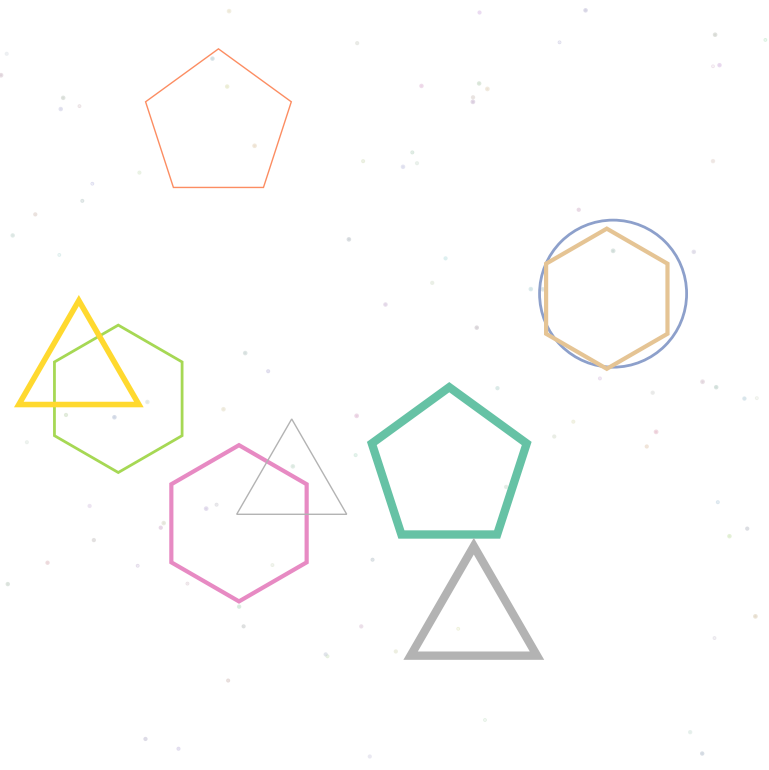[{"shape": "pentagon", "thickness": 3, "radius": 0.53, "center": [0.583, 0.391]}, {"shape": "pentagon", "thickness": 0.5, "radius": 0.5, "center": [0.284, 0.837]}, {"shape": "circle", "thickness": 1, "radius": 0.48, "center": [0.796, 0.619]}, {"shape": "hexagon", "thickness": 1.5, "radius": 0.51, "center": [0.31, 0.32]}, {"shape": "hexagon", "thickness": 1, "radius": 0.48, "center": [0.154, 0.482]}, {"shape": "triangle", "thickness": 2, "radius": 0.45, "center": [0.102, 0.52]}, {"shape": "hexagon", "thickness": 1.5, "radius": 0.46, "center": [0.788, 0.612]}, {"shape": "triangle", "thickness": 0.5, "radius": 0.41, "center": [0.379, 0.373]}, {"shape": "triangle", "thickness": 3, "radius": 0.47, "center": [0.615, 0.196]}]